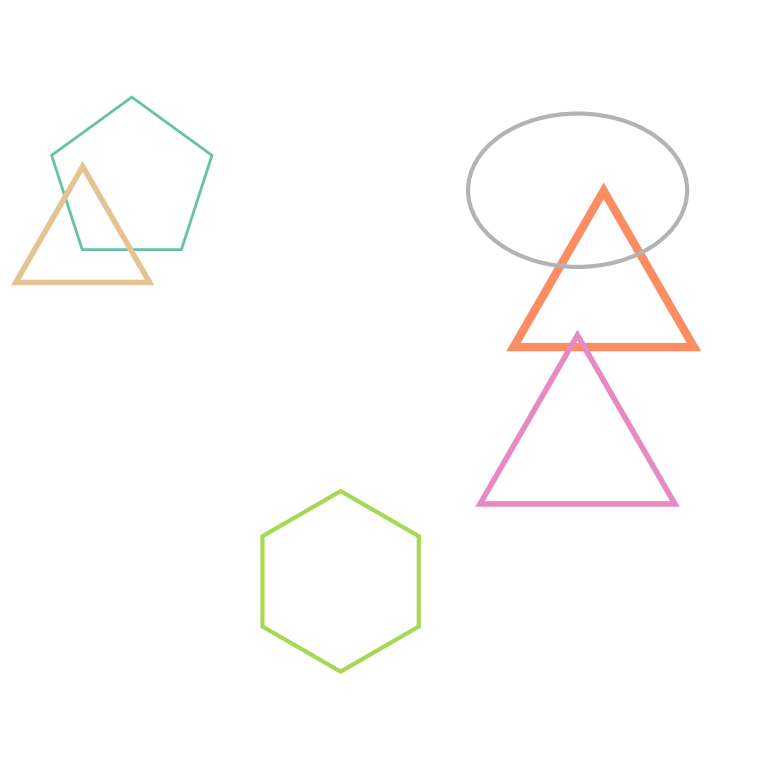[{"shape": "pentagon", "thickness": 1, "radius": 0.55, "center": [0.171, 0.764]}, {"shape": "triangle", "thickness": 3, "radius": 0.68, "center": [0.784, 0.617]}, {"shape": "triangle", "thickness": 2, "radius": 0.73, "center": [0.75, 0.419]}, {"shape": "hexagon", "thickness": 1.5, "radius": 0.59, "center": [0.442, 0.245]}, {"shape": "triangle", "thickness": 2, "radius": 0.5, "center": [0.107, 0.683]}, {"shape": "oval", "thickness": 1.5, "radius": 0.71, "center": [0.75, 0.753]}]